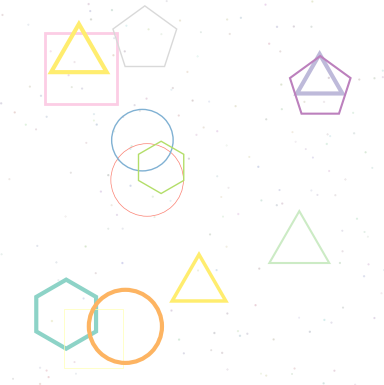[{"shape": "hexagon", "thickness": 3, "radius": 0.45, "center": [0.172, 0.184]}, {"shape": "square", "thickness": 0.5, "radius": 0.39, "center": [0.242, 0.121]}, {"shape": "triangle", "thickness": 3, "radius": 0.34, "center": [0.83, 0.791]}, {"shape": "circle", "thickness": 0.5, "radius": 0.47, "center": [0.382, 0.533]}, {"shape": "circle", "thickness": 1, "radius": 0.4, "center": [0.37, 0.636]}, {"shape": "circle", "thickness": 3, "radius": 0.47, "center": [0.326, 0.152]}, {"shape": "hexagon", "thickness": 1, "radius": 0.34, "center": [0.419, 0.565]}, {"shape": "square", "thickness": 2, "radius": 0.46, "center": [0.21, 0.822]}, {"shape": "pentagon", "thickness": 1, "radius": 0.44, "center": [0.376, 0.898]}, {"shape": "pentagon", "thickness": 1.5, "radius": 0.41, "center": [0.832, 0.772]}, {"shape": "triangle", "thickness": 1.5, "radius": 0.45, "center": [0.777, 0.362]}, {"shape": "triangle", "thickness": 2.5, "radius": 0.4, "center": [0.517, 0.258]}, {"shape": "triangle", "thickness": 3, "radius": 0.42, "center": [0.205, 0.854]}]